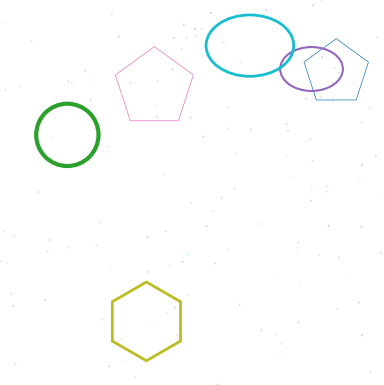[{"shape": "pentagon", "thickness": 0.5, "radius": 0.44, "center": [0.873, 0.812]}, {"shape": "circle", "thickness": 3, "radius": 0.4, "center": [0.175, 0.65]}, {"shape": "oval", "thickness": 1.5, "radius": 0.41, "center": [0.809, 0.821]}, {"shape": "pentagon", "thickness": 0.5, "radius": 0.53, "center": [0.401, 0.772]}, {"shape": "hexagon", "thickness": 2, "radius": 0.51, "center": [0.38, 0.165]}, {"shape": "oval", "thickness": 2, "radius": 0.57, "center": [0.649, 0.882]}]